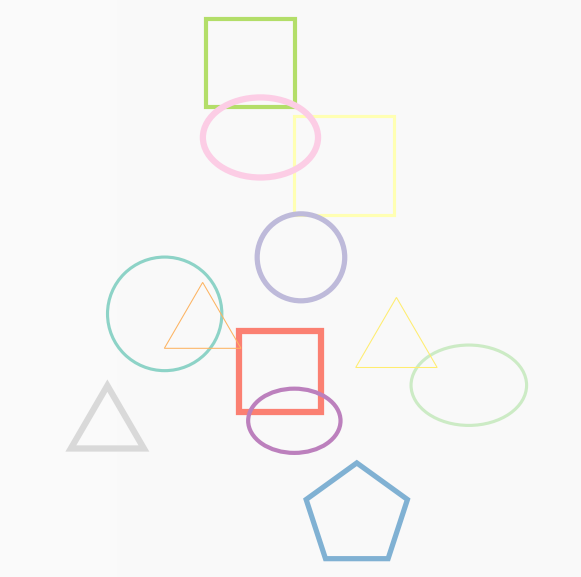[{"shape": "circle", "thickness": 1.5, "radius": 0.49, "center": [0.283, 0.456]}, {"shape": "square", "thickness": 1.5, "radius": 0.43, "center": [0.592, 0.712]}, {"shape": "circle", "thickness": 2.5, "radius": 0.38, "center": [0.518, 0.554]}, {"shape": "square", "thickness": 3, "radius": 0.35, "center": [0.482, 0.355]}, {"shape": "pentagon", "thickness": 2.5, "radius": 0.46, "center": [0.614, 0.106]}, {"shape": "triangle", "thickness": 0.5, "radius": 0.38, "center": [0.349, 0.434]}, {"shape": "square", "thickness": 2, "radius": 0.38, "center": [0.431, 0.89]}, {"shape": "oval", "thickness": 3, "radius": 0.5, "center": [0.448, 0.761]}, {"shape": "triangle", "thickness": 3, "radius": 0.36, "center": [0.185, 0.259]}, {"shape": "oval", "thickness": 2, "radius": 0.4, "center": [0.506, 0.271]}, {"shape": "oval", "thickness": 1.5, "radius": 0.5, "center": [0.807, 0.332]}, {"shape": "triangle", "thickness": 0.5, "radius": 0.4, "center": [0.682, 0.403]}]